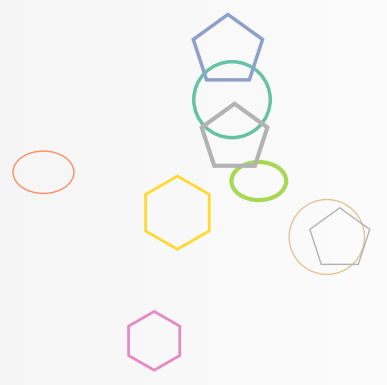[{"shape": "circle", "thickness": 2.5, "radius": 0.49, "center": [0.599, 0.741]}, {"shape": "oval", "thickness": 1, "radius": 0.39, "center": [0.112, 0.553]}, {"shape": "pentagon", "thickness": 2.5, "radius": 0.47, "center": [0.588, 0.869]}, {"shape": "hexagon", "thickness": 2, "radius": 0.38, "center": [0.398, 0.115]}, {"shape": "oval", "thickness": 3, "radius": 0.35, "center": [0.668, 0.53]}, {"shape": "hexagon", "thickness": 2, "radius": 0.47, "center": [0.458, 0.448]}, {"shape": "circle", "thickness": 1, "radius": 0.49, "center": [0.843, 0.384]}, {"shape": "pentagon", "thickness": 1, "radius": 0.41, "center": [0.877, 0.379]}, {"shape": "pentagon", "thickness": 3, "radius": 0.45, "center": [0.605, 0.641]}]